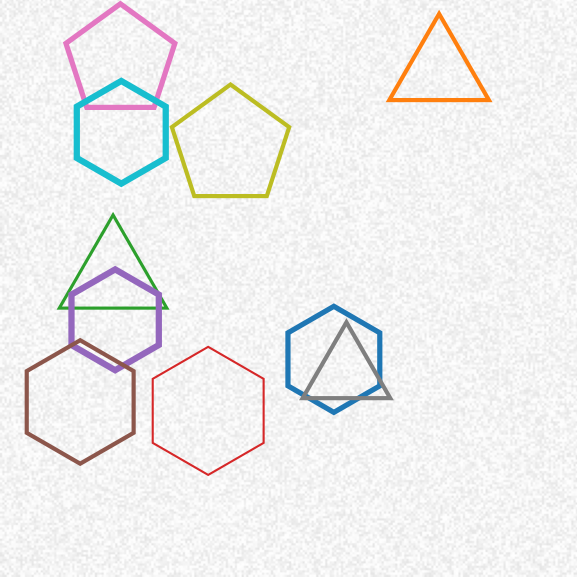[{"shape": "hexagon", "thickness": 2.5, "radius": 0.46, "center": [0.578, 0.377]}, {"shape": "triangle", "thickness": 2, "radius": 0.5, "center": [0.76, 0.876]}, {"shape": "triangle", "thickness": 1.5, "radius": 0.54, "center": [0.196, 0.519]}, {"shape": "hexagon", "thickness": 1, "radius": 0.55, "center": [0.36, 0.288]}, {"shape": "hexagon", "thickness": 3, "radius": 0.44, "center": [0.199, 0.445]}, {"shape": "hexagon", "thickness": 2, "radius": 0.53, "center": [0.139, 0.303]}, {"shape": "pentagon", "thickness": 2.5, "radius": 0.5, "center": [0.208, 0.893]}, {"shape": "triangle", "thickness": 2, "radius": 0.44, "center": [0.6, 0.353]}, {"shape": "pentagon", "thickness": 2, "radius": 0.53, "center": [0.399, 0.746]}, {"shape": "hexagon", "thickness": 3, "radius": 0.44, "center": [0.21, 0.77]}]